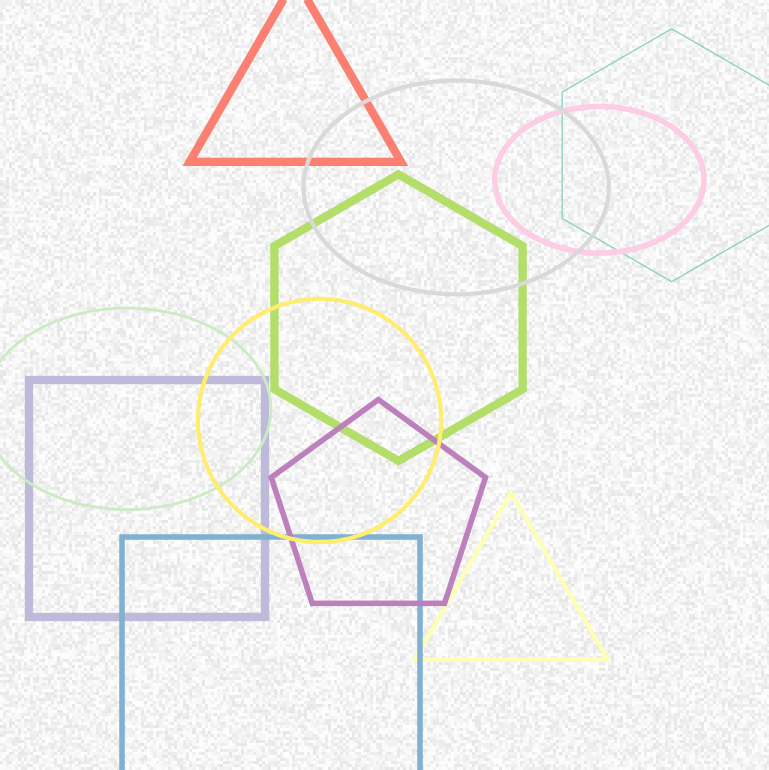[{"shape": "hexagon", "thickness": 0.5, "radius": 0.82, "center": [0.872, 0.798]}, {"shape": "triangle", "thickness": 1.5, "radius": 0.72, "center": [0.664, 0.216]}, {"shape": "square", "thickness": 3, "radius": 0.77, "center": [0.191, 0.353]}, {"shape": "triangle", "thickness": 3, "radius": 0.79, "center": [0.384, 0.869]}, {"shape": "square", "thickness": 2, "radius": 0.97, "center": [0.352, 0.11]}, {"shape": "hexagon", "thickness": 3, "radius": 0.93, "center": [0.518, 0.587]}, {"shape": "oval", "thickness": 2, "radius": 0.68, "center": [0.778, 0.767]}, {"shape": "oval", "thickness": 1.5, "radius": 0.99, "center": [0.592, 0.757]}, {"shape": "pentagon", "thickness": 2, "radius": 0.73, "center": [0.491, 0.335]}, {"shape": "oval", "thickness": 1, "radius": 0.93, "center": [0.165, 0.469]}, {"shape": "circle", "thickness": 1.5, "radius": 0.79, "center": [0.415, 0.454]}]